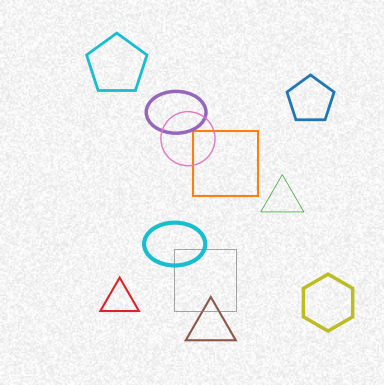[{"shape": "pentagon", "thickness": 2, "radius": 0.32, "center": [0.807, 0.741]}, {"shape": "square", "thickness": 1.5, "radius": 0.42, "center": [0.585, 0.575]}, {"shape": "triangle", "thickness": 0.5, "radius": 0.32, "center": [0.733, 0.482]}, {"shape": "triangle", "thickness": 1.5, "radius": 0.29, "center": [0.311, 0.221]}, {"shape": "oval", "thickness": 2.5, "radius": 0.39, "center": [0.457, 0.708]}, {"shape": "triangle", "thickness": 1.5, "radius": 0.37, "center": [0.548, 0.154]}, {"shape": "circle", "thickness": 1, "radius": 0.35, "center": [0.488, 0.64]}, {"shape": "square", "thickness": 0.5, "radius": 0.4, "center": [0.532, 0.273]}, {"shape": "hexagon", "thickness": 2.5, "radius": 0.37, "center": [0.852, 0.214]}, {"shape": "pentagon", "thickness": 2, "radius": 0.41, "center": [0.303, 0.832]}, {"shape": "oval", "thickness": 3, "radius": 0.4, "center": [0.454, 0.366]}]